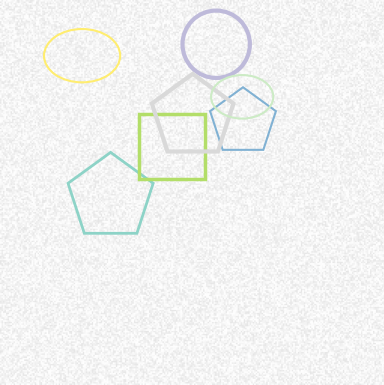[{"shape": "pentagon", "thickness": 2, "radius": 0.58, "center": [0.287, 0.488]}, {"shape": "circle", "thickness": 3, "radius": 0.44, "center": [0.562, 0.885]}, {"shape": "pentagon", "thickness": 1.5, "radius": 0.45, "center": [0.631, 0.683]}, {"shape": "square", "thickness": 2.5, "radius": 0.42, "center": [0.447, 0.62]}, {"shape": "pentagon", "thickness": 3, "radius": 0.56, "center": [0.5, 0.697]}, {"shape": "oval", "thickness": 1.5, "radius": 0.4, "center": [0.629, 0.749]}, {"shape": "oval", "thickness": 1.5, "radius": 0.49, "center": [0.213, 0.855]}]